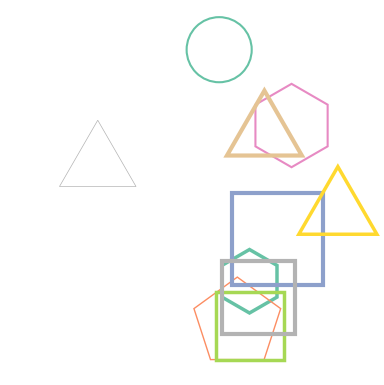[{"shape": "circle", "thickness": 1.5, "radius": 0.42, "center": [0.569, 0.871]}, {"shape": "hexagon", "thickness": 2.5, "radius": 0.41, "center": [0.648, 0.269]}, {"shape": "pentagon", "thickness": 1, "radius": 0.59, "center": [0.616, 0.162]}, {"shape": "square", "thickness": 3, "radius": 0.59, "center": [0.721, 0.379]}, {"shape": "hexagon", "thickness": 1.5, "radius": 0.54, "center": [0.757, 0.674]}, {"shape": "square", "thickness": 2.5, "radius": 0.44, "center": [0.65, 0.153]}, {"shape": "triangle", "thickness": 2.5, "radius": 0.59, "center": [0.878, 0.45]}, {"shape": "triangle", "thickness": 3, "radius": 0.56, "center": [0.687, 0.652]}, {"shape": "square", "thickness": 3, "radius": 0.48, "center": [0.671, 0.228]}, {"shape": "triangle", "thickness": 0.5, "radius": 0.57, "center": [0.254, 0.573]}]